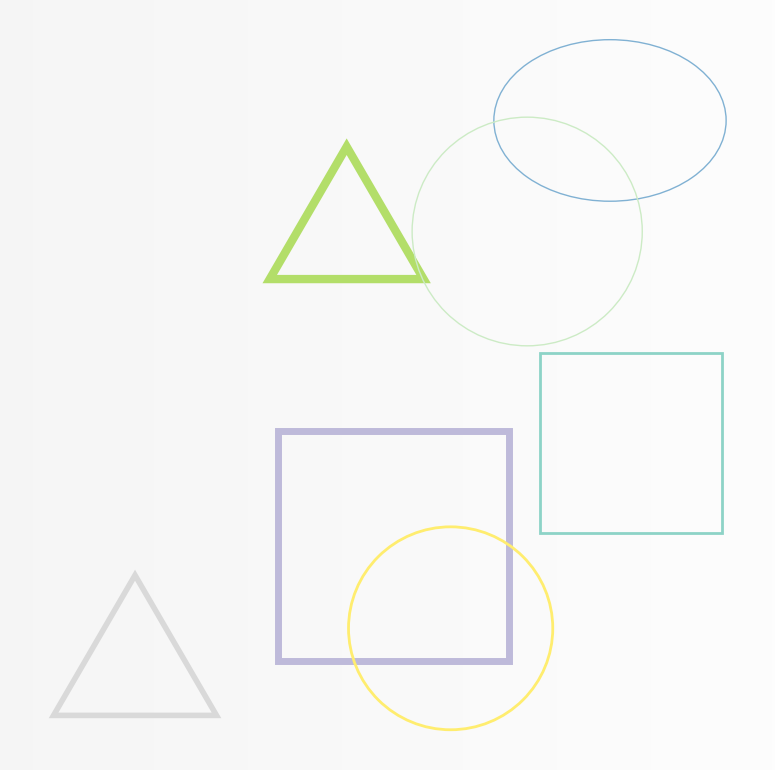[{"shape": "square", "thickness": 1, "radius": 0.59, "center": [0.814, 0.424]}, {"shape": "square", "thickness": 2.5, "radius": 0.75, "center": [0.508, 0.291]}, {"shape": "oval", "thickness": 0.5, "radius": 0.75, "center": [0.787, 0.844]}, {"shape": "triangle", "thickness": 3, "radius": 0.57, "center": [0.447, 0.695]}, {"shape": "triangle", "thickness": 2, "radius": 0.61, "center": [0.174, 0.132]}, {"shape": "circle", "thickness": 0.5, "radius": 0.74, "center": [0.68, 0.699]}, {"shape": "circle", "thickness": 1, "radius": 0.66, "center": [0.581, 0.184]}]